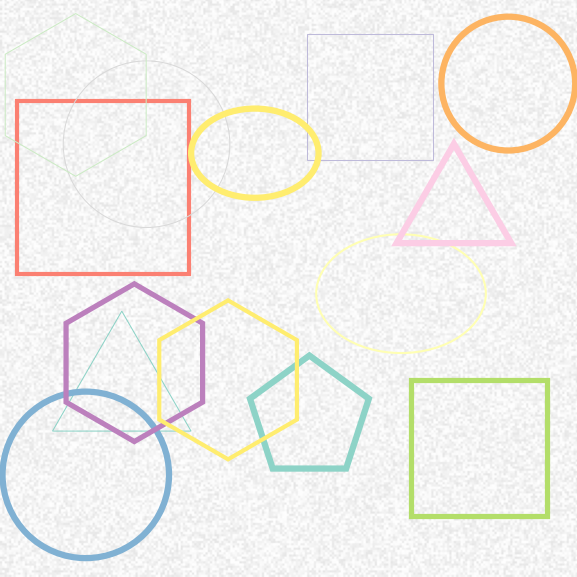[{"shape": "pentagon", "thickness": 3, "radius": 0.54, "center": [0.536, 0.275]}, {"shape": "triangle", "thickness": 0.5, "radius": 0.69, "center": [0.211, 0.322]}, {"shape": "oval", "thickness": 1, "radius": 0.73, "center": [0.694, 0.491]}, {"shape": "square", "thickness": 0.5, "radius": 0.54, "center": [0.641, 0.831]}, {"shape": "square", "thickness": 2, "radius": 0.75, "center": [0.178, 0.674]}, {"shape": "circle", "thickness": 3, "radius": 0.72, "center": [0.149, 0.177]}, {"shape": "circle", "thickness": 3, "radius": 0.58, "center": [0.88, 0.854]}, {"shape": "square", "thickness": 2.5, "radius": 0.59, "center": [0.83, 0.223]}, {"shape": "triangle", "thickness": 3, "radius": 0.57, "center": [0.786, 0.635]}, {"shape": "circle", "thickness": 0.5, "radius": 0.72, "center": [0.254, 0.749]}, {"shape": "hexagon", "thickness": 2.5, "radius": 0.68, "center": [0.233, 0.371]}, {"shape": "hexagon", "thickness": 0.5, "radius": 0.7, "center": [0.131, 0.835]}, {"shape": "oval", "thickness": 3, "radius": 0.55, "center": [0.441, 0.734]}, {"shape": "hexagon", "thickness": 2, "radius": 0.69, "center": [0.395, 0.341]}]